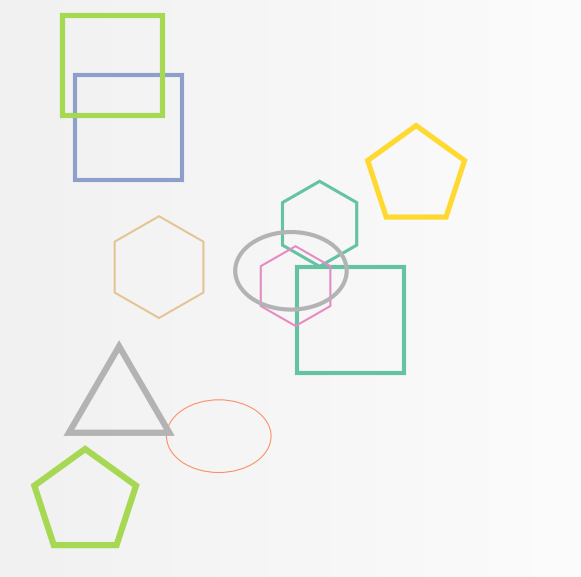[{"shape": "square", "thickness": 2, "radius": 0.46, "center": [0.603, 0.445]}, {"shape": "hexagon", "thickness": 1.5, "radius": 0.37, "center": [0.55, 0.612]}, {"shape": "oval", "thickness": 0.5, "radius": 0.45, "center": [0.376, 0.244]}, {"shape": "square", "thickness": 2, "radius": 0.46, "center": [0.221, 0.778]}, {"shape": "hexagon", "thickness": 1, "radius": 0.35, "center": [0.509, 0.504]}, {"shape": "pentagon", "thickness": 3, "radius": 0.46, "center": [0.147, 0.13]}, {"shape": "square", "thickness": 2.5, "radius": 0.43, "center": [0.192, 0.886]}, {"shape": "pentagon", "thickness": 2.5, "radius": 0.44, "center": [0.716, 0.694]}, {"shape": "hexagon", "thickness": 1, "radius": 0.44, "center": [0.274, 0.537]}, {"shape": "triangle", "thickness": 3, "radius": 0.5, "center": [0.205, 0.3]}, {"shape": "oval", "thickness": 2, "radius": 0.48, "center": [0.501, 0.53]}]